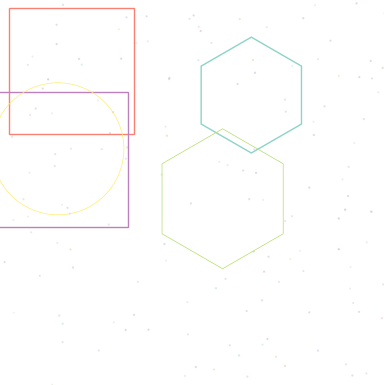[{"shape": "hexagon", "thickness": 1, "radius": 0.75, "center": [0.653, 0.753]}, {"shape": "square", "thickness": 1, "radius": 0.82, "center": [0.186, 0.817]}, {"shape": "hexagon", "thickness": 0.5, "radius": 0.91, "center": [0.578, 0.484]}, {"shape": "square", "thickness": 1, "radius": 0.87, "center": [0.156, 0.585]}, {"shape": "circle", "thickness": 0.5, "radius": 0.86, "center": [0.15, 0.614]}]